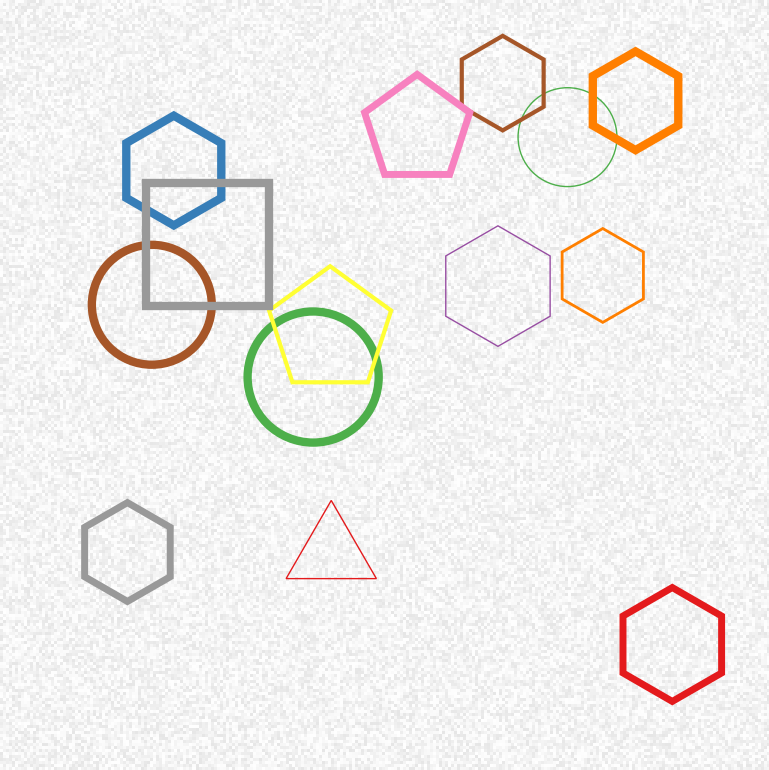[{"shape": "hexagon", "thickness": 2.5, "radius": 0.37, "center": [0.873, 0.163]}, {"shape": "triangle", "thickness": 0.5, "radius": 0.34, "center": [0.43, 0.282]}, {"shape": "hexagon", "thickness": 3, "radius": 0.36, "center": [0.226, 0.779]}, {"shape": "circle", "thickness": 0.5, "radius": 0.32, "center": [0.737, 0.822]}, {"shape": "circle", "thickness": 3, "radius": 0.43, "center": [0.407, 0.51]}, {"shape": "hexagon", "thickness": 0.5, "radius": 0.39, "center": [0.647, 0.628]}, {"shape": "hexagon", "thickness": 1, "radius": 0.3, "center": [0.783, 0.642]}, {"shape": "hexagon", "thickness": 3, "radius": 0.32, "center": [0.825, 0.869]}, {"shape": "pentagon", "thickness": 1.5, "radius": 0.42, "center": [0.429, 0.571]}, {"shape": "hexagon", "thickness": 1.5, "radius": 0.31, "center": [0.653, 0.892]}, {"shape": "circle", "thickness": 3, "radius": 0.39, "center": [0.197, 0.604]}, {"shape": "pentagon", "thickness": 2.5, "radius": 0.36, "center": [0.542, 0.832]}, {"shape": "square", "thickness": 3, "radius": 0.4, "center": [0.27, 0.683]}, {"shape": "hexagon", "thickness": 2.5, "radius": 0.32, "center": [0.165, 0.283]}]